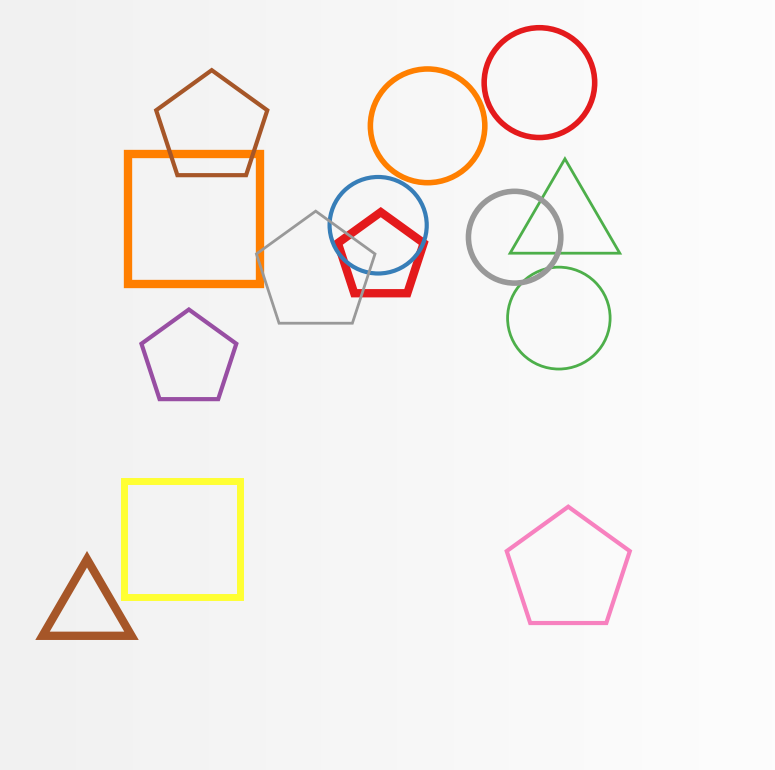[{"shape": "pentagon", "thickness": 3, "radius": 0.29, "center": [0.491, 0.666]}, {"shape": "circle", "thickness": 2, "radius": 0.36, "center": [0.696, 0.893]}, {"shape": "circle", "thickness": 1.5, "radius": 0.31, "center": [0.488, 0.707]}, {"shape": "circle", "thickness": 1, "radius": 0.33, "center": [0.721, 0.587]}, {"shape": "triangle", "thickness": 1, "radius": 0.41, "center": [0.729, 0.712]}, {"shape": "pentagon", "thickness": 1.5, "radius": 0.32, "center": [0.244, 0.534]}, {"shape": "circle", "thickness": 2, "radius": 0.37, "center": [0.552, 0.837]}, {"shape": "square", "thickness": 3, "radius": 0.42, "center": [0.25, 0.716]}, {"shape": "square", "thickness": 2.5, "radius": 0.38, "center": [0.235, 0.3]}, {"shape": "pentagon", "thickness": 1.5, "radius": 0.38, "center": [0.273, 0.833]}, {"shape": "triangle", "thickness": 3, "radius": 0.33, "center": [0.112, 0.207]}, {"shape": "pentagon", "thickness": 1.5, "radius": 0.42, "center": [0.733, 0.258]}, {"shape": "pentagon", "thickness": 1, "radius": 0.4, "center": [0.407, 0.645]}, {"shape": "circle", "thickness": 2, "radius": 0.3, "center": [0.664, 0.692]}]